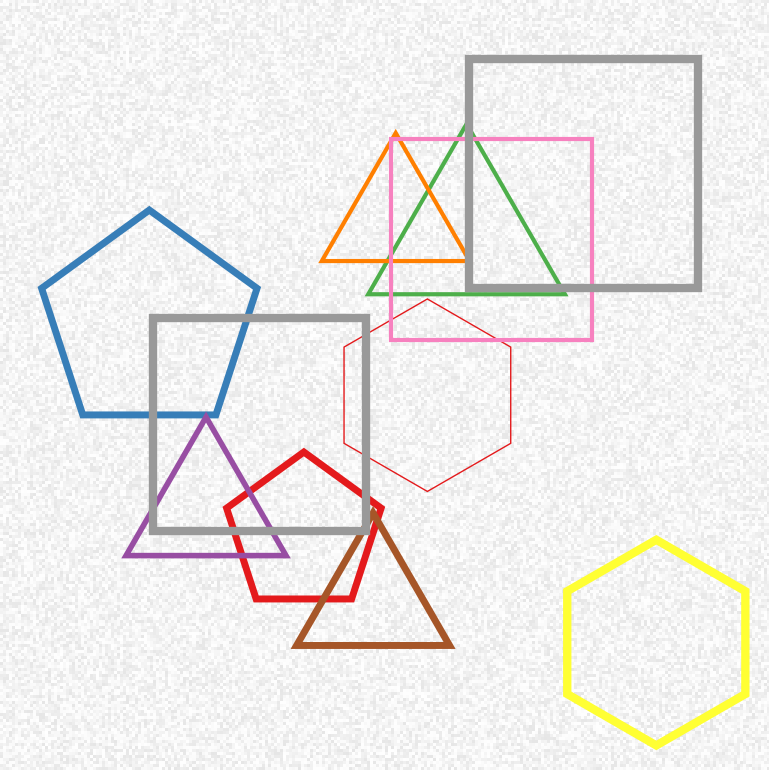[{"shape": "hexagon", "thickness": 0.5, "radius": 0.62, "center": [0.555, 0.487]}, {"shape": "pentagon", "thickness": 2.5, "radius": 0.53, "center": [0.395, 0.307]}, {"shape": "pentagon", "thickness": 2.5, "radius": 0.74, "center": [0.194, 0.58]}, {"shape": "triangle", "thickness": 1.5, "radius": 0.74, "center": [0.606, 0.692]}, {"shape": "triangle", "thickness": 2, "radius": 0.6, "center": [0.268, 0.338]}, {"shape": "triangle", "thickness": 1.5, "radius": 0.55, "center": [0.514, 0.716]}, {"shape": "hexagon", "thickness": 3, "radius": 0.67, "center": [0.852, 0.165]}, {"shape": "triangle", "thickness": 2.5, "radius": 0.57, "center": [0.485, 0.219]}, {"shape": "square", "thickness": 1.5, "radius": 0.65, "center": [0.638, 0.689]}, {"shape": "square", "thickness": 3, "radius": 0.74, "center": [0.758, 0.775]}, {"shape": "square", "thickness": 3, "radius": 0.69, "center": [0.337, 0.449]}]